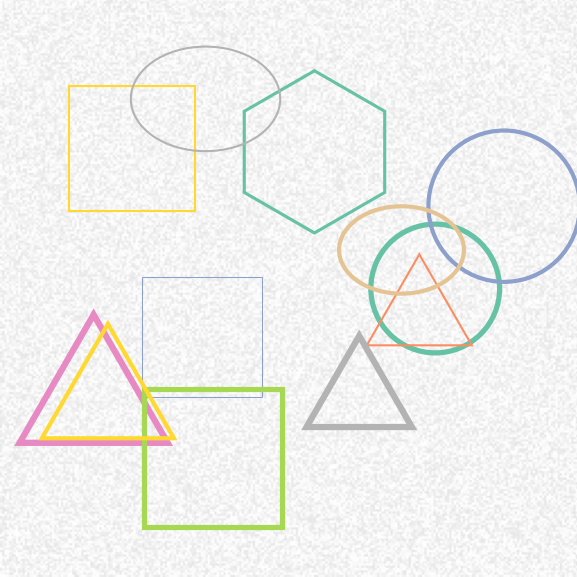[{"shape": "circle", "thickness": 2.5, "radius": 0.56, "center": [0.754, 0.5]}, {"shape": "hexagon", "thickness": 1.5, "radius": 0.7, "center": [0.545, 0.736]}, {"shape": "triangle", "thickness": 1, "radius": 0.52, "center": [0.726, 0.454]}, {"shape": "square", "thickness": 0.5, "radius": 0.52, "center": [0.35, 0.416]}, {"shape": "circle", "thickness": 2, "radius": 0.66, "center": [0.873, 0.642]}, {"shape": "triangle", "thickness": 3, "radius": 0.74, "center": [0.162, 0.306]}, {"shape": "square", "thickness": 2.5, "radius": 0.59, "center": [0.369, 0.206]}, {"shape": "square", "thickness": 1, "radius": 0.54, "center": [0.228, 0.742]}, {"shape": "triangle", "thickness": 2, "radius": 0.66, "center": [0.187, 0.306]}, {"shape": "oval", "thickness": 2, "radius": 0.54, "center": [0.695, 0.566]}, {"shape": "triangle", "thickness": 3, "radius": 0.53, "center": [0.622, 0.312]}, {"shape": "oval", "thickness": 1, "radius": 0.65, "center": [0.356, 0.828]}]